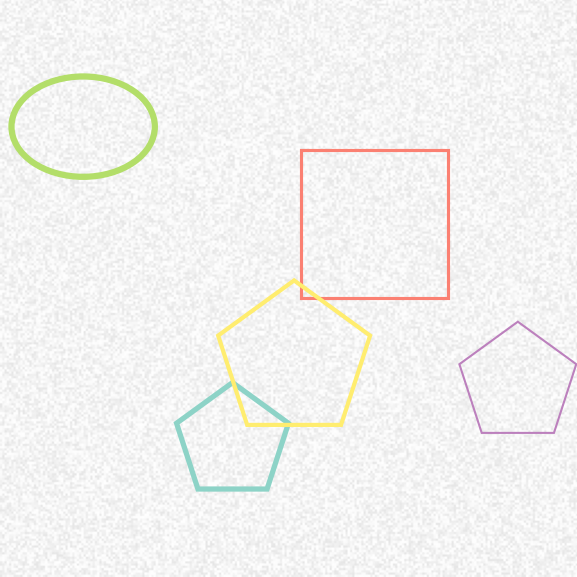[{"shape": "pentagon", "thickness": 2.5, "radius": 0.51, "center": [0.403, 0.235]}, {"shape": "square", "thickness": 1.5, "radius": 0.64, "center": [0.649, 0.611]}, {"shape": "oval", "thickness": 3, "radius": 0.62, "center": [0.144, 0.78]}, {"shape": "pentagon", "thickness": 1, "radius": 0.53, "center": [0.897, 0.336]}, {"shape": "pentagon", "thickness": 2, "radius": 0.69, "center": [0.509, 0.375]}]